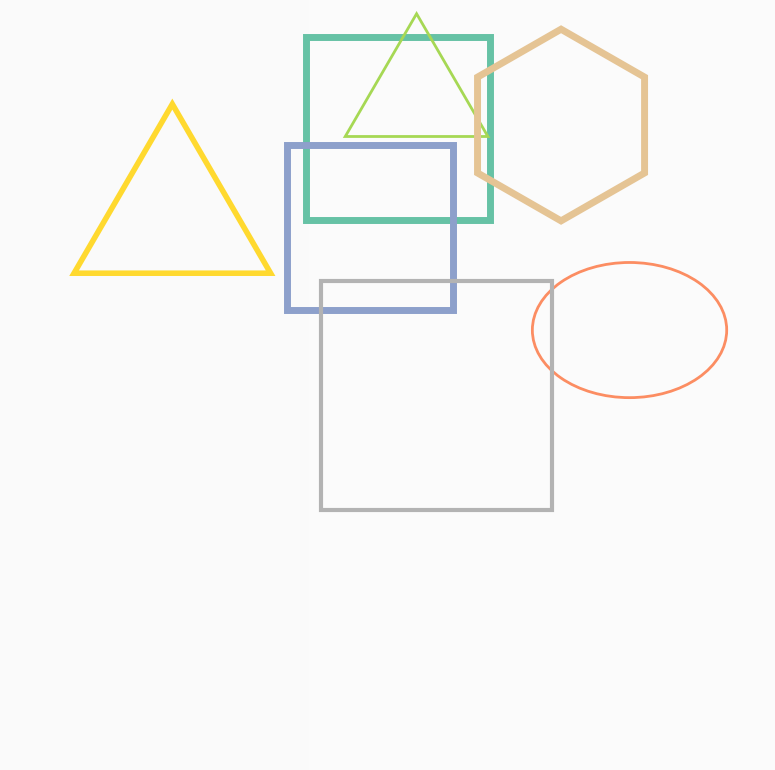[{"shape": "square", "thickness": 2.5, "radius": 0.59, "center": [0.513, 0.833]}, {"shape": "oval", "thickness": 1, "radius": 0.63, "center": [0.812, 0.571]}, {"shape": "square", "thickness": 2.5, "radius": 0.54, "center": [0.477, 0.705]}, {"shape": "triangle", "thickness": 1, "radius": 0.53, "center": [0.538, 0.876]}, {"shape": "triangle", "thickness": 2, "radius": 0.73, "center": [0.222, 0.718]}, {"shape": "hexagon", "thickness": 2.5, "radius": 0.62, "center": [0.724, 0.838]}, {"shape": "square", "thickness": 1.5, "radius": 0.74, "center": [0.563, 0.487]}]